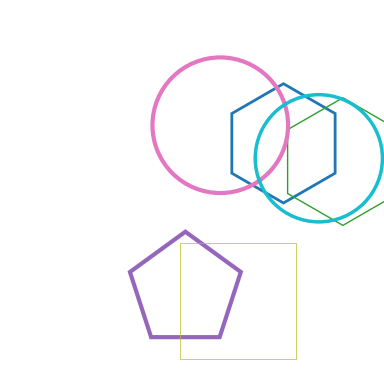[{"shape": "hexagon", "thickness": 2, "radius": 0.77, "center": [0.736, 0.628]}, {"shape": "hexagon", "thickness": 1, "radius": 0.83, "center": [0.891, 0.58]}, {"shape": "pentagon", "thickness": 3, "radius": 0.76, "center": [0.481, 0.247]}, {"shape": "circle", "thickness": 3, "radius": 0.88, "center": [0.572, 0.675]}, {"shape": "square", "thickness": 0.5, "radius": 0.75, "center": [0.618, 0.217]}, {"shape": "circle", "thickness": 2.5, "radius": 0.83, "center": [0.828, 0.589]}]